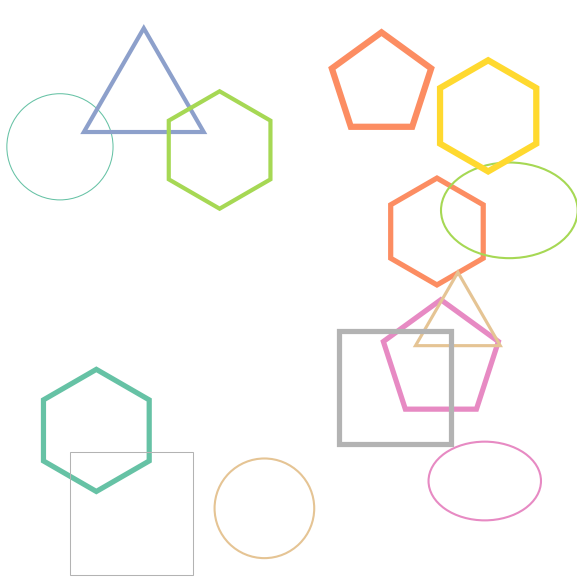[{"shape": "circle", "thickness": 0.5, "radius": 0.46, "center": [0.104, 0.745]}, {"shape": "hexagon", "thickness": 2.5, "radius": 0.53, "center": [0.167, 0.254]}, {"shape": "pentagon", "thickness": 3, "radius": 0.45, "center": [0.661, 0.853]}, {"shape": "hexagon", "thickness": 2.5, "radius": 0.46, "center": [0.757, 0.598]}, {"shape": "triangle", "thickness": 2, "radius": 0.6, "center": [0.249, 0.83]}, {"shape": "oval", "thickness": 1, "radius": 0.49, "center": [0.839, 0.166]}, {"shape": "pentagon", "thickness": 2.5, "radius": 0.52, "center": [0.763, 0.375]}, {"shape": "hexagon", "thickness": 2, "radius": 0.51, "center": [0.38, 0.739]}, {"shape": "oval", "thickness": 1, "radius": 0.59, "center": [0.882, 0.635]}, {"shape": "hexagon", "thickness": 3, "radius": 0.48, "center": [0.845, 0.799]}, {"shape": "triangle", "thickness": 1.5, "radius": 0.42, "center": [0.793, 0.443]}, {"shape": "circle", "thickness": 1, "radius": 0.43, "center": [0.458, 0.119]}, {"shape": "square", "thickness": 0.5, "radius": 0.53, "center": [0.227, 0.109]}, {"shape": "square", "thickness": 2.5, "radius": 0.49, "center": [0.684, 0.328]}]